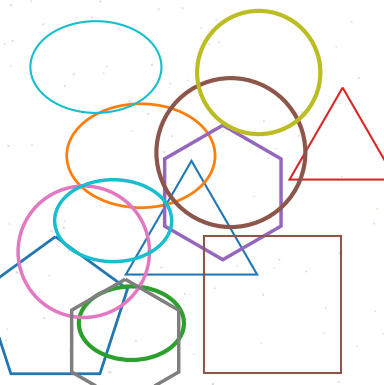[{"shape": "pentagon", "thickness": 2, "radius": 0.98, "center": [0.144, 0.188]}, {"shape": "triangle", "thickness": 1.5, "radius": 0.98, "center": [0.497, 0.385]}, {"shape": "oval", "thickness": 2, "radius": 0.96, "center": [0.366, 0.596]}, {"shape": "oval", "thickness": 3, "radius": 0.68, "center": [0.341, 0.16]}, {"shape": "triangle", "thickness": 1.5, "radius": 0.8, "center": [0.89, 0.613]}, {"shape": "hexagon", "thickness": 2.5, "radius": 0.87, "center": [0.579, 0.5]}, {"shape": "square", "thickness": 1.5, "radius": 0.89, "center": [0.708, 0.208]}, {"shape": "circle", "thickness": 3, "radius": 0.97, "center": [0.6, 0.604]}, {"shape": "circle", "thickness": 2.5, "radius": 0.85, "center": [0.218, 0.346]}, {"shape": "hexagon", "thickness": 2.5, "radius": 0.8, "center": [0.325, 0.114]}, {"shape": "circle", "thickness": 3, "radius": 0.8, "center": [0.672, 0.812]}, {"shape": "oval", "thickness": 2.5, "radius": 0.76, "center": [0.294, 0.427]}, {"shape": "oval", "thickness": 1.5, "radius": 0.85, "center": [0.249, 0.826]}]